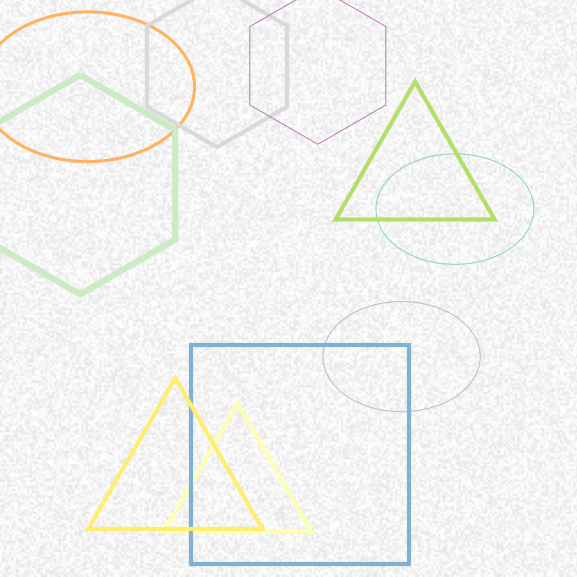[{"shape": "oval", "thickness": 0.5, "radius": 0.68, "center": [0.788, 0.637]}, {"shape": "triangle", "thickness": 2, "radius": 0.74, "center": [0.411, 0.153]}, {"shape": "oval", "thickness": 0.5, "radius": 0.68, "center": [0.695, 0.382]}, {"shape": "square", "thickness": 2, "radius": 0.95, "center": [0.519, 0.213]}, {"shape": "oval", "thickness": 1.5, "radius": 0.93, "center": [0.152, 0.849]}, {"shape": "triangle", "thickness": 2, "radius": 0.8, "center": [0.719, 0.699]}, {"shape": "hexagon", "thickness": 2, "radius": 0.7, "center": [0.376, 0.884]}, {"shape": "hexagon", "thickness": 0.5, "radius": 0.68, "center": [0.55, 0.885]}, {"shape": "hexagon", "thickness": 3, "radius": 0.95, "center": [0.139, 0.679]}, {"shape": "triangle", "thickness": 2, "radius": 0.87, "center": [0.304, 0.17]}]